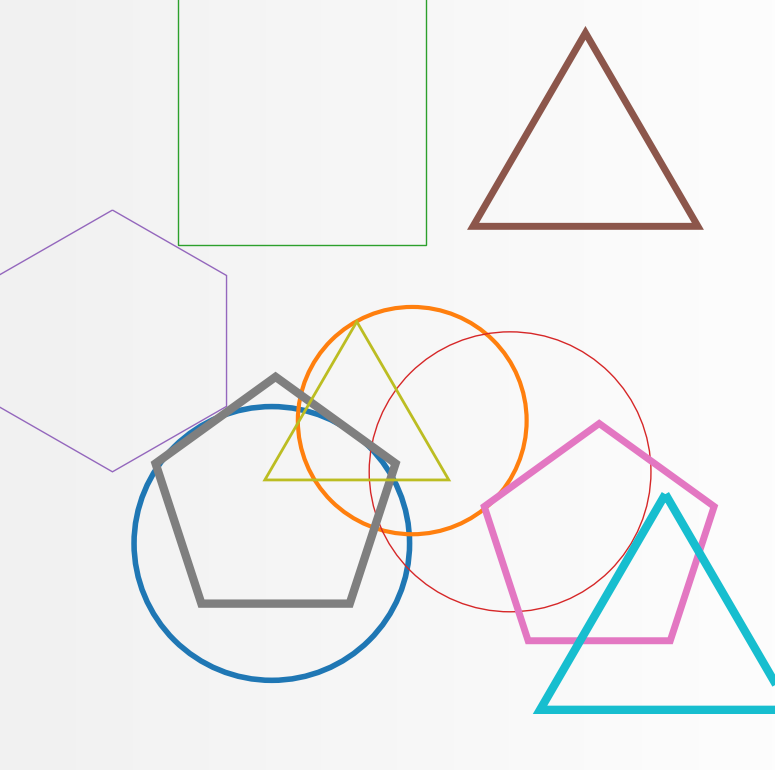[{"shape": "circle", "thickness": 2, "radius": 0.89, "center": [0.351, 0.294]}, {"shape": "circle", "thickness": 1.5, "radius": 0.74, "center": [0.532, 0.454]}, {"shape": "square", "thickness": 0.5, "radius": 0.8, "center": [0.39, 0.842]}, {"shape": "circle", "thickness": 0.5, "radius": 0.91, "center": [0.658, 0.387]}, {"shape": "hexagon", "thickness": 0.5, "radius": 0.85, "center": [0.145, 0.557]}, {"shape": "triangle", "thickness": 2.5, "radius": 0.84, "center": [0.755, 0.79]}, {"shape": "pentagon", "thickness": 2.5, "radius": 0.78, "center": [0.773, 0.294]}, {"shape": "pentagon", "thickness": 3, "radius": 0.81, "center": [0.356, 0.348]}, {"shape": "triangle", "thickness": 1, "radius": 0.69, "center": [0.46, 0.445]}, {"shape": "triangle", "thickness": 3, "radius": 0.93, "center": [0.859, 0.172]}]